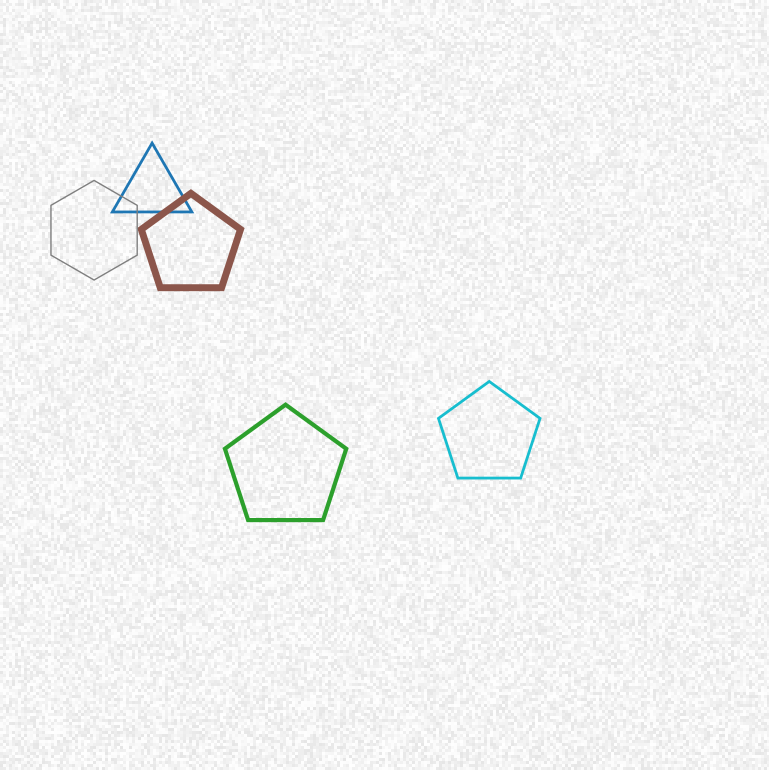[{"shape": "triangle", "thickness": 1, "radius": 0.3, "center": [0.198, 0.755]}, {"shape": "pentagon", "thickness": 1.5, "radius": 0.41, "center": [0.371, 0.392]}, {"shape": "pentagon", "thickness": 2.5, "radius": 0.34, "center": [0.248, 0.681]}, {"shape": "hexagon", "thickness": 0.5, "radius": 0.32, "center": [0.122, 0.701]}, {"shape": "pentagon", "thickness": 1, "radius": 0.35, "center": [0.635, 0.435]}]